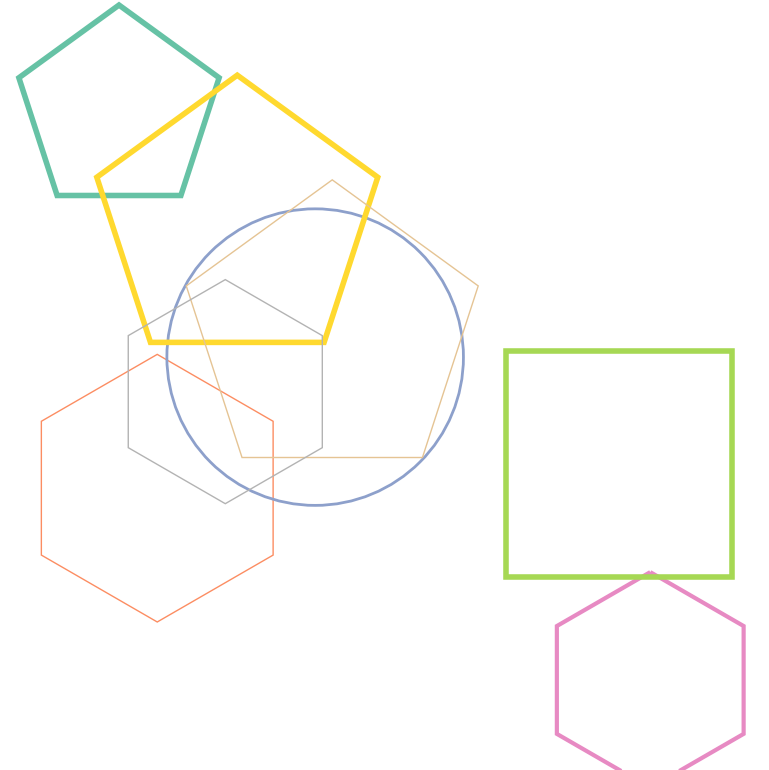[{"shape": "pentagon", "thickness": 2, "radius": 0.68, "center": [0.155, 0.857]}, {"shape": "hexagon", "thickness": 0.5, "radius": 0.87, "center": [0.204, 0.366]}, {"shape": "circle", "thickness": 1, "radius": 0.96, "center": [0.409, 0.536]}, {"shape": "hexagon", "thickness": 1.5, "radius": 0.7, "center": [0.844, 0.117]}, {"shape": "square", "thickness": 2, "radius": 0.73, "center": [0.804, 0.398]}, {"shape": "pentagon", "thickness": 2, "radius": 0.96, "center": [0.308, 0.711]}, {"shape": "pentagon", "thickness": 0.5, "radius": 1.0, "center": [0.431, 0.567]}, {"shape": "hexagon", "thickness": 0.5, "radius": 0.73, "center": [0.293, 0.491]}]